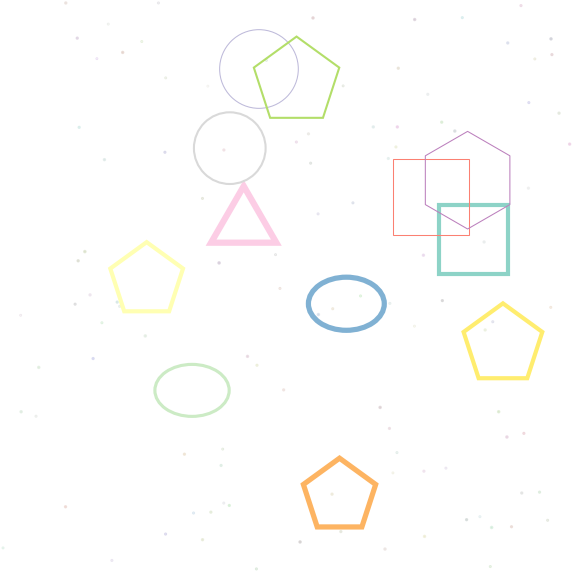[{"shape": "square", "thickness": 2, "radius": 0.3, "center": [0.82, 0.584]}, {"shape": "pentagon", "thickness": 2, "radius": 0.33, "center": [0.254, 0.514]}, {"shape": "circle", "thickness": 0.5, "radius": 0.34, "center": [0.448, 0.88]}, {"shape": "square", "thickness": 0.5, "radius": 0.33, "center": [0.746, 0.658]}, {"shape": "oval", "thickness": 2.5, "radius": 0.33, "center": [0.6, 0.473]}, {"shape": "pentagon", "thickness": 2.5, "radius": 0.33, "center": [0.588, 0.14]}, {"shape": "pentagon", "thickness": 1, "radius": 0.39, "center": [0.514, 0.858]}, {"shape": "triangle", "thickness": 3, "radius": 0.33, "center": [0.422, 0.612]}, {"shape": "circle", "thickness": 1, "radius": 0.31, "center": [0.398, 0.743]}, {"shape": "hexagon", "thickness": 0.5, "radius": 0.42, "center": [0.81, 0.687]}, {"shape": "oval", "thickness": 1.5, "radius": 0.32, "center": [0.333, 0.323]}, {"shape": "pentagon", "thickness": 2, "radius": 0.36, "center": [0.871, 0.402]}]